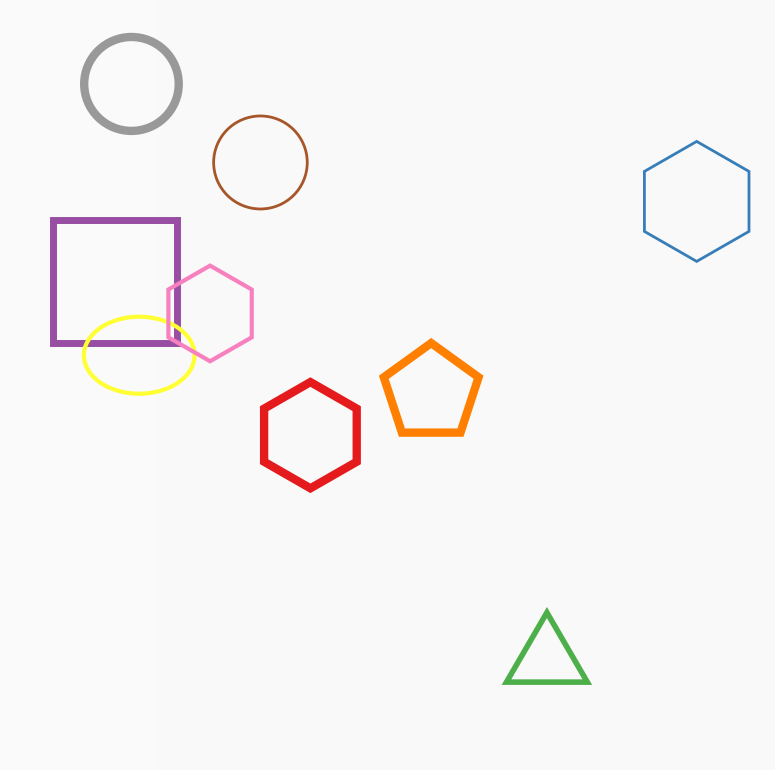[{"shape": "hexagon", "thickness": 3, "radius": 0.34, "center": [0.401, 0.435]}, {"shape": "hexagon", "thickness": 1, "radius": 0.39, "center": [0.899, 0.738]}, {"shape": "triangle", "thickness": 2, "radius": 0.3, "center": [0.706, 0.144]}, {"shape": "square", "thickness": 2.5, "radius": 0.4, "center": [0.149, 0.634]}, {"shape": "pentagon", "thickness": 3, "radius": 0.32, "center": [0.556, 0.49]}, {"shape": "oval", "thickness": 1.5, "radius": 0.36, "center": [0.18, 0.539]}, {"shape": "circle", "thickness": 1, "radius": 0.3, "center": [0.336, 0.789]}, {"shape": "hexagon", "thickness": 1.5, "radius": 0.31, "center": [0.271, 0.593]}, {"shape": "circle", "thickness": 3, "radius": 0.3, "center": [0.17, 0.891]}]